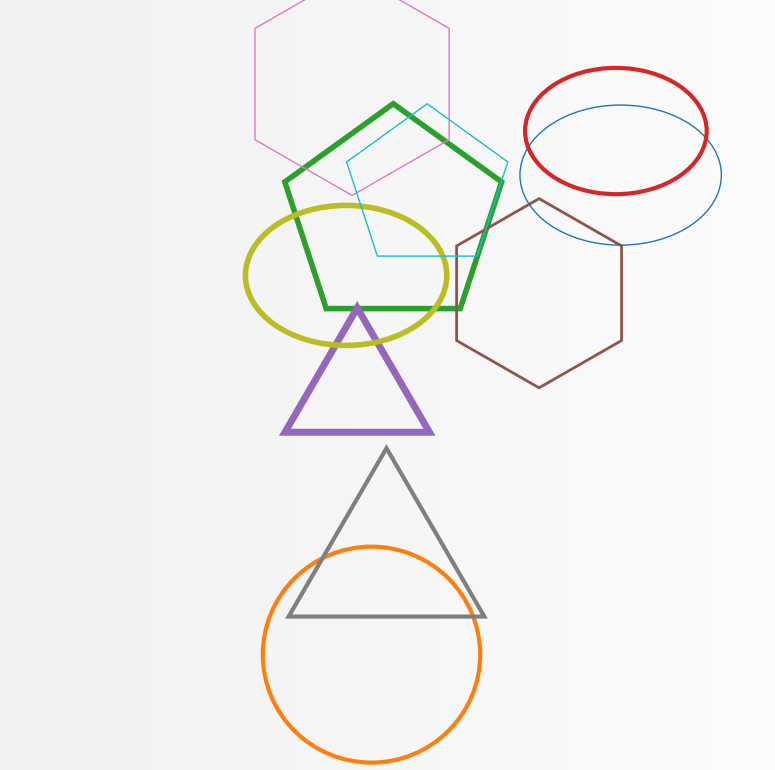[{"shape": "oval", "thickness": 0.5, "radius": 0.65, "center": [0.801, 0.773]}, {"shape": "circle", "thickness": 1.5, "radius": 0.7, "center": [0.479, 0.15]}, {"shape": "pentagon", "thickness": 2, "radius": 0.74, "center": [0.507, 0.718]}, {"shape": "oval", "thickness": 1.5, "radius": 0.59, "center": [0.795, 0.83]}, {"shape": "triangle", "thickness": 2.5, "radius": 0.54, "center": [0.461, 0.492]}, {"shape": "hexagon", "thickness": 1, "radius": 0.61, "center": [0.696, 0.619]}, {"shape": "hexagon", "thickness": 0.5, "radius": 0.72, "center": [0.454, 0.891]}, {"shape": "triangle", "thickness": 1.5, "radius": 0.73, "center": [0.499, 0.272]}, {"shape": "oval", "thickness": 2, "radius": 0.65, "center": [0.447, 0.642]}, {"shape": "pentagon", "thickness": 0.5, "radius": 0.55, "center": [0.551, 0.756]}]